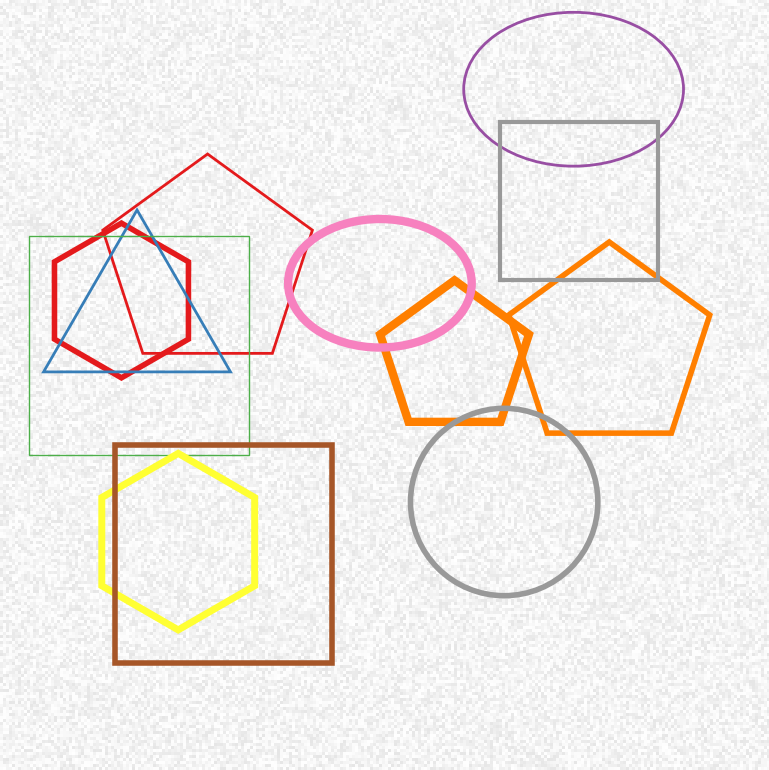[{"shape": "hexagon", "thickness": 2, "radius": 0.5, "center": [0.158, 0.61]}, {"shape": "pentagon", "thickness": 1, "radius": 0.72, "center": [0.27, 0.657]}, {"shape": "triangle", "thickness": 1, "radius": 0.7, "center": [0.178, 0.587]}, {"shape": "square", "thickness": 0.5, "radius": 0.71, "center": [0.18, 0.552]}, {"shape": "oval", "thickness": 1, "radius": 0.71, "center": [0.745, 0.884]}, {"shape": "pentagon", "thickness": 3, "radius": 0.51, "center": [0.59, 0.534]}, {"shape": "pentagon", "thickness": 2, "radius": 0.69, "center": [0.791, 0.548]}, {"shape": "hexagon", "thickness": 2.5, "radius": 0.57, "center": [0.231, 0.297]}, {"shape": "square", "thickness": 2, "radius": 0.71, "center": [0.29, 0.281]}, {"shape": "oval", "thickness": 3, "radius": 0.6, "center": [0.493, 0.632]}, {"shape": "square", "thickness": 1.5, "radius": 0.51, "center": [0.752, 0.739]}, {"shape": "circle", "thickness": 2, "radius": 0.61, "center": [0.655, 0.348]}]